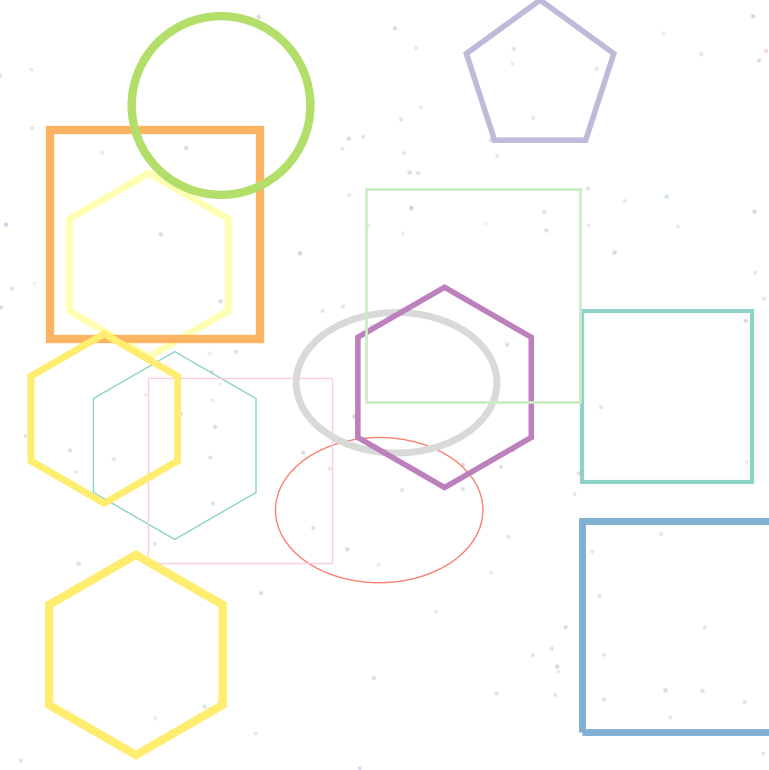[{"shape": "hexagon", "thickness": 0.5, "radius": 0.61, "center": [0.227, 0.421]}, {"shape": "square", "thickness": 1.5, "radius": 0.55, "center": [0.866, 0.485]}, {"shape": "hexagon", "thickness": 2.5, "radius": 0.6, "center": [0.193, 0.656]}, {"shape": "pentagon", "thickness": 2, "radius": 0.5, "center": [0.701, 0.899]}, {"shape": "oval", "thickness": 0.5, "radius": 0.67, "center": [0.492, 0.338]}, {"shape": "square", "thickness": 2.5, "radius": 0.69, "center": [0.893, 0.186]}, {"shape": "square", "thickness": 3, "radius": 0.68, "center": [0.201, 0.696]}, {"shape": "circle", "thickness": 3, "radius": 0.58, "center": [0.287, 0.863]}, {"shape": "square", "thickness": 0.5, "radius": 0.6, "center": [0.312, 0.389]}, {"shape": "oval", "thickness": 2.5, "radius": 0.65, "center": [0.515, 0.503]}, {"shape": "hexagon", "thickness": 2, "radius": 0.65, "center": [0.577, 0.497]}, {"shape": "square", "thickness": 1, "radius": 0.69, "center": [0.615, 0.616]}, {"shape": "hexagon", "thickness": 2.5, "radius": 0.55, "center": [0.135, 0.456]}, {"shape": "hexagon", "thickness": 3, "radius": 0.65, "center": [0.176, 0.149]}]